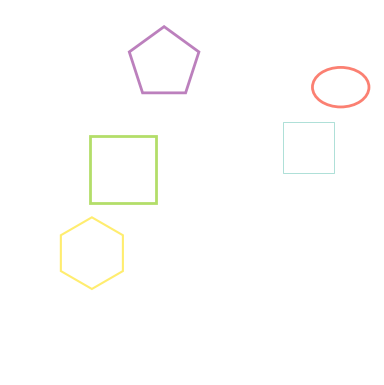[{"shape": "square", "thickness": 0.5, "radius": 0.33, "center": [0.801, 0.617]}, {"shape": "oval", "thickness": 2, "radius": 0.37, "center": [0.885, 0.774]}, {"shape": "square", "thickness": 2, "radius": 0.43, "center": [0.32, 0.56]}, {"shape": "pentagon", "thickness": 2, "radius": 0.48, "center": [0.426, 0.836]}, {"shape": "hexagon", "thickness": 1.5, "radius": 0.47, "center": [0.239, 0.342]}]